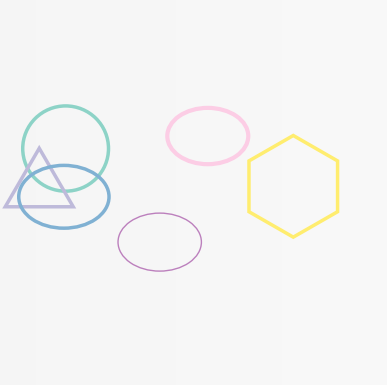[{"shape": "circle", "thickness": 2.5, "radius": 0.55, "center": [0.169, 0.614]}, {"shape": "triangle", "thickness": 2.5, "radius": 0.51, "center": [0.101, 0.514]}, {"shape": "oval", "thickness": 2.5, "radius": 0.58, "center": [0.165, 0.489]}, {"shape": "oval", "thickness": 3, "radius": 0.52, "center": [0.536, 0.647]}, {"shape": "oval", "thickness": 1, "radius": 0.54, "center": [0.412, 0.371]}, {"shape": "hexagon", "thickness": 2.5, "radius": 0.66, "center": [0.757, 0.516]}]